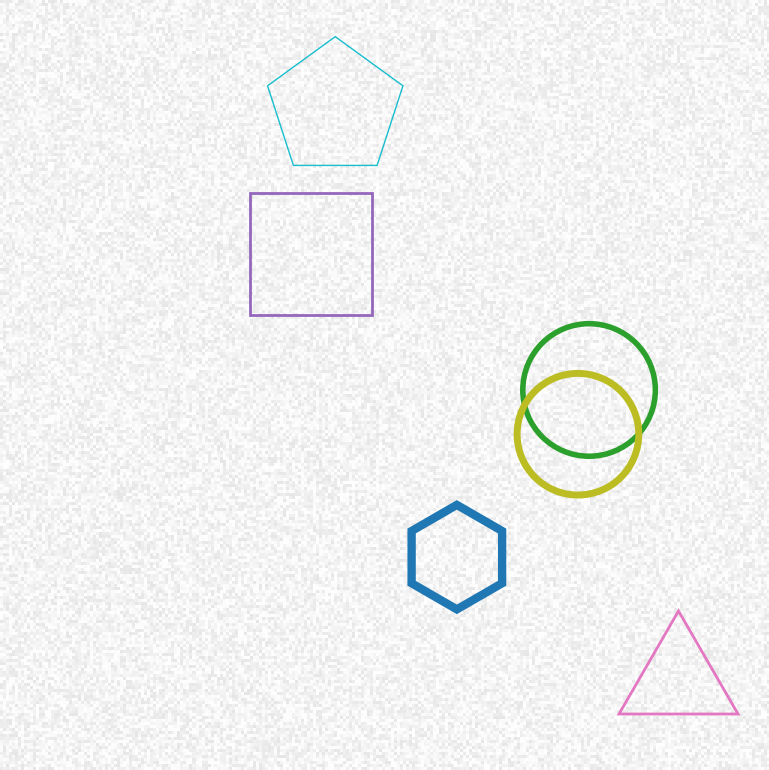[{"shape": "hexagon", "thickness": 3, "radius": 0.34, "center": [0.593, 0.276]}, {"shape": "circle", "thickness": 2, "radius": 0.43, "center": [0.765, 0.494]}, {"shape": "square", "thickness": 1, "radius": 0.4, "center": [0.404, 0.67]}, {"shape": "triangle", "thickness": 1, "radius": 0.45, "center": [0.881, 0.117]}, {"shape": "circle", "thickness": 2.5, "radius": 0.39, "center": [0.751, 0.436]}, {"shape": "pentagon", "thickness": 0.5, "radius": 0.46, "center": [0.435, 0.86]}]